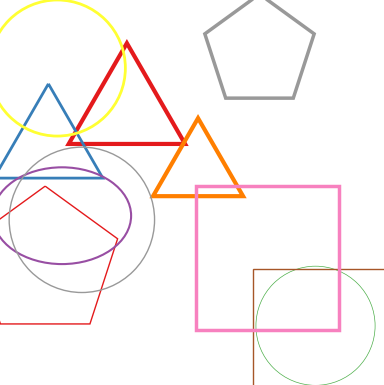[{"shape": "pentagon", "thickness": 1, "radius": 0.99, "center": [0.117, 0.319]}, {"shape": "triangle", "thickness": 3, "radius": 0.87, "center": [0.33, 0.713]}, {"shape": "triangle", "thickness": 2, "radius": 0.82, "center": [0.126, 0.619]}, {"shape": "circle", "thickness": 0.5, "radius": 0.77, "center": [0.82, 0.154]}, {"shape": "oval", "thickness": 1.5, "radius": 0.9, "center": [0.161, 0.44]}, {"shape": "triangle", "thickness": 3, "radius": 0.68, "center": [0.514, 0.558]}, {"shape": "circle", "thickness": 2, "radius": 0.88, "center": [0.149, 0.823]}, {"shape": "square", "thickness": 1, "radius": 0.94, "center": [0.845, 0.114]}, {"shape": "square", "thickness": 2.5, "radius": 0.93, "center": [0.695, 0.33]}, {"shape": "pentagon", "thickness": 2.5, "radius": 0.75, "center": [0.674, 0.866]}, {"shape": "circle", "thickness": 1, "radius": 0.94, "center": [0.213, 0.429]}]